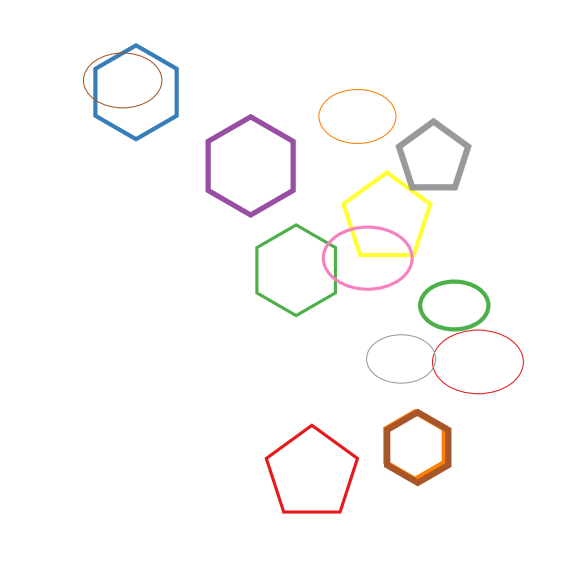[{"shape": "oval", "thickness": 0.5, "radius": 0.39, "center": [0.828, 0.372]}, {"shape": "pentagon", "thickness": 1.5, "radius": 0.41, "center": [0.54, 0.18]}, {"shape": "hexagon", "thickness": 2, "radius": 0.41, "center": [0.236, 0.839]}, {"shape": "oval", "thickness": 2, "radius": 0.3, "center": [0.787, 0.47]}, {"shape": "hexagon", "thickness": 1.5, "radius": 0.39, "center": [0.513, 0.531]}, {"shape": "hexagon", "thickness": 2.5, "radius": 0.42, "center": [0.434, 0.712]}, {"shape": "hexagon", "thickness": 2.5, "radius": 0.29, "center": [0.719, 0.227]}, {"shape": "oval", "thickness": 0.5, "radius": 0.33, "center": [0.619, 0.797]}, {"shape": "pentagon", "thickness": 2, "radius": 0.4, "center": [0.67, 0.621]}, {"shape": "hexagon", "thickness": 3, "radius": 0.31, "center": [0.723, 0.224]}, {"shape": "oval", "thickness": 0.5, "radius": 0.34, "center": [0.212, 0.86]}, {"shape": "oval", "thickness": 1.5, "radius": 0.38, "center": [0.637, 0.552]}, {"shape": "oval", "thickness": 0.5, "radius": 0.3, "center": [0.695, 0.378]}, {"shape": "pentagon", "thickness": 3, "radius": 0.32, "center": [0.751, 0.726]}]